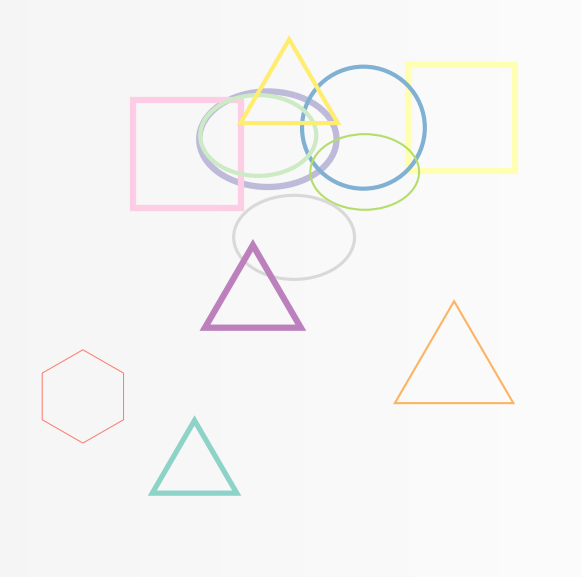[{"shape": "triangle", "thickness": 2.5, "radius": 0.42, "center": [0.335, 0.187]}, {"shape": "square", "thickness": 3, "radius": 0.46, "center": [0.794, 0.795]}, {"shape": "oval", "thickness": 3, "radius": 0.59, "center": [0.461, 0.758]}, {"shape": "hexagon", "thickness": 0.5, "radius": 0.4, "center": [0.143, 0.313]}, {"shape": "circle", "thickness": 2, "radius": 0.53, "center": [0.625, 0.778]}, {"shape": "triangle", "thickness": 1, "radius": 0.59, "center": [0.781, 0.36]}, {"shape": "oval", "thickness": 1, "radius": 0.47, "center": [0.627, 0.701]}, {"shape": "square", "thickness": 3, "radius": 0.47, "center": [0.322, 0.732]}, {"shape": "oval", "thickness": 1.5, "radius": 0.52, "center": [0.506, 0.588]}, {"shape": "triangle", "thickness": 3, "radius": 0.48, "center": [0.435, 0.479]}, {"shape": "oval", "thickness": 2, "radius": 0.5, "center": [0.444, 0.765]}, {"shape": "triangle", "thickness": 2, "radius": 0.48, "center": [0.497, 0.834]}]